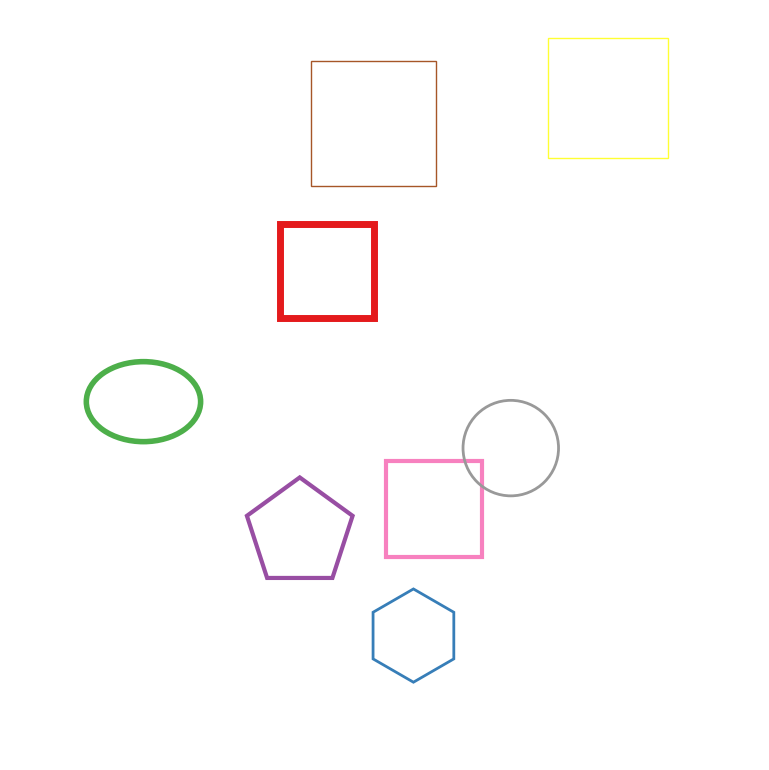[{"shape": "square", "thickness": 2.5, "radius": 0.31, "center": [0.424, 0.648]}, {"shape": "hexagon", "thickness": 1, "radius": 0.3, "center": [0.537, 0.175]}, {"shape": "oval", "thickness": 2, "radius": 0.37, "center": [0.186, 0.478]}, {"shape": "pentagon", "thickness": 1.5, "radius": 0.36, "center": [0.389, 0.308]}, {"shape": "square", "thickness": 0.5, "radius": 0.39, "center": [0.79, 0.873]}, {"shape": "square", "thickness": 0.5, "radius": 0.4, "center": [0.485, 0.84]}, {"shape": "square", "thickness": 1.5, "radius": 0.31, "center": [0.563, 0.339]}, {"shape": "circle", "thickness": 1, "radius": 0.31, "center": [0.663, 0.418]}]